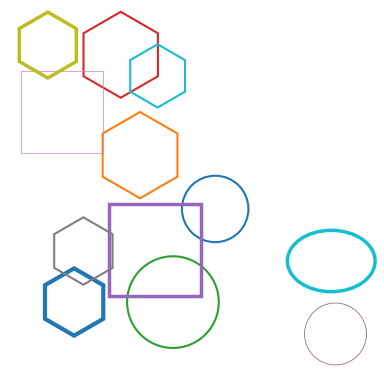[{"shape": "circle", "thickness": 1.5, "radius": 0.43, "center": [0.559, 0.457]}, {"shape": "hexagon", "thickness": 3, "radius": 0.44, "center": [0.193, 0.216]}, {"shape": "hexagon", "thickness": 1.5, "radius": 0.56, "center": [0.364, 0.597]}, {"shape": "circle", "thickness": 1.5, "radius": 0.6, "center": [0.449, 0.215]}, {"shape": "hexagon", "thickness": 1.5, "radius": 0.56, "center": [0.314, 0.858]}, {"shape": "square", "thickness": 2.5, "radius": 0.59, "center": [0.402, 0.35]}, {"shape": "circle", "thickness": 0.5, "radius": 0.4, "center": [0.871, 0.133]}, {"shape": "square", "thickness": 0.5, "radius": 0.54, "center": [0.161, 0.709]}, {"shape": "hexagon", "thickness": 1.5, "radius": 0.44, "center": [0.217, 0.348]}, {"shape": "hexagon", "thickness": 2.5, "radius": 0.43, "center": [0.124, 0.883]}, {"shape": "hexagon", "thickness": 1.5, "radius": 0.41, "center": [0.409, 0.803]}, {"shape": "oval", "thickness": 2.5, "radius": 0.57, "center": [0.86, 0.322]}]